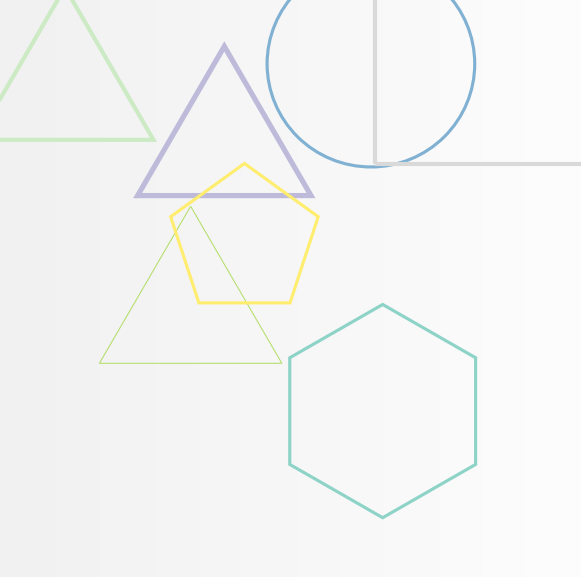[{"shape": "hexagon", "thickness": 1.5, "radius": 0.92, "center": [0.658, 0.287]}, {"shape": "triangle", "thickness": 2.5, "radius": 0.86, "center": [0.386, 0.747]}, {"shape": "circle", "thickness": 1.5, "radius": 0.89, "center": [0.638, 0.889]}, {"shape": "triangle", "thickness": 0.5, "radius": 0.91, "center": [0.328, 0.461]}, {"shape": "square", "thickness": 2, "radius": 0.89, "center": [0.824, 0.894]}, {"shape": "triangle", "thickness": 2, "radius": 0.88, "center": [0.112, 0.845]}, {"shape": "pentagon", "thickness": 1.5, "radius": 0.67, "center": [0.421, 0.583]}]